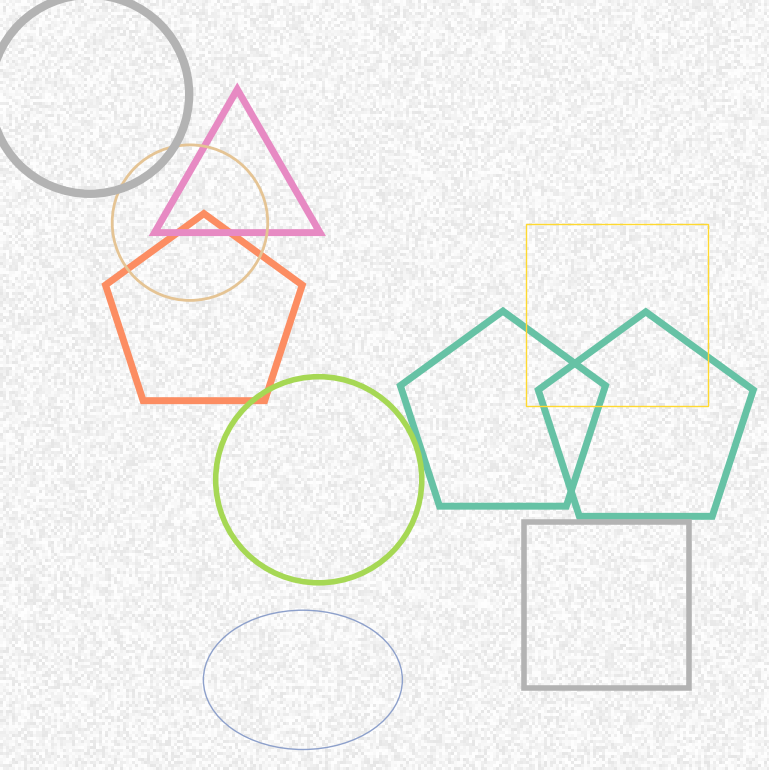[{"shape": "pentagon", "thickness": 2.5, "radius": 0.7, "center": [0.653, 0.456]}, {"shape": "pentagon", "thickness": 2.5, "radius": 0.73, "center": [0.839, 0.448]}, {"shape": "pentagon", "thickness": 2.5, "radius": 0.67, "center": [0.265, 0.588]}, {"shape": "oval", "thickness": 0.5, "radius": 0.65, "center": [0.393, 0.117]}, {"shape": "triangle", "thickness": 2.5, "radius": 0.62, "center": [0.308, 0.76]}, {"shape": "circle", "thickness": 2, "radius": 0.67, "center": [0.414, 0.377]}, {"shape": "square", "thickness": 0.5, "radius": 0.59, "center": [0.801, 0.591]}, {"shape": "circle", "thickness": 1, "radius": 0.5, "center": [0.247, 0.711]}, {"shape": "square", "thickness": 2, "radius": 0.54, "center": [0.788, 0.214]}, {"shape": "circle", "thickness": 3, "radius": 0.65, "center": [0.117, 0.877]}]